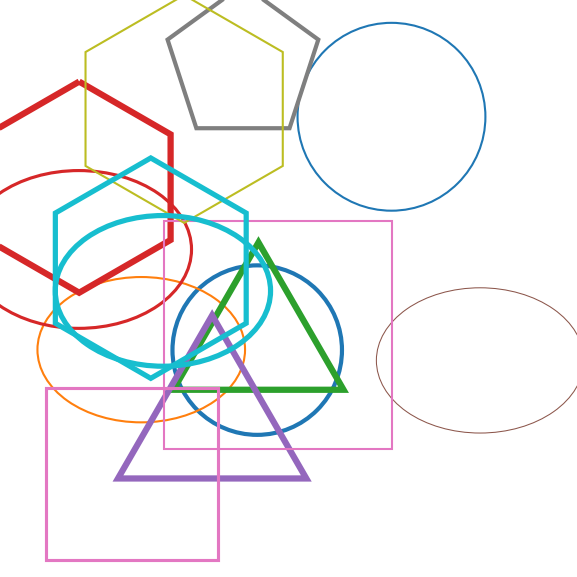[{"shape": "circle", "thickness": 2, "radius": 0.73, "center": [0.445, 0.393]}, {"shape": "circle", "thickness": 1, "radius": 0.81, "center": [0.678, 0.797]}, {"shape": "oval", "thickness": 1, "radius": 0.9, "center": [0.245, 0.394]}, {"shape": "triangle", "thickness": 3, "radius": 0.85, "center": [0.448, 0.409]}, {"shape": "oval", "thickness": 1.5, "radius": 0.98, "center": [0.136, 0.567]}, {"shape": "hexagon", "thickness": 3, "radius": 0.91, "center": [0.137, 0.675]}, {"shape": "triangle", "thickness": 3, "radius": 0.94, "center": [0.367, 0.265]}, {"shape": "oval", "thickness": 0.5, "radius": 0.9, "center": [0.831, 0.375]}, {"shape": "square", "thickness": 1.5, "radius": 0.74, "center": [0.228, 0.179]}, {"shape": "square", "thickness": 1, "radius": 0.99, "center": [0.481, 0.419]}, {"shape": "pentagon", "thickness": 2, "radius": 0.69, "center": [0.421, 0.888]}, {"shape": "hexagon", "thickness": 1, "radius": 0.99, "center": [0.319, 0.81]}, {"shape": "oval", "thickness": 2.5, "radius": 0.93, "center": [0.282, 0.495]}, {"shape": "hexagon", "thickness": 2.5, "radius": 0.95, "center": [0.261, 0.535]}]